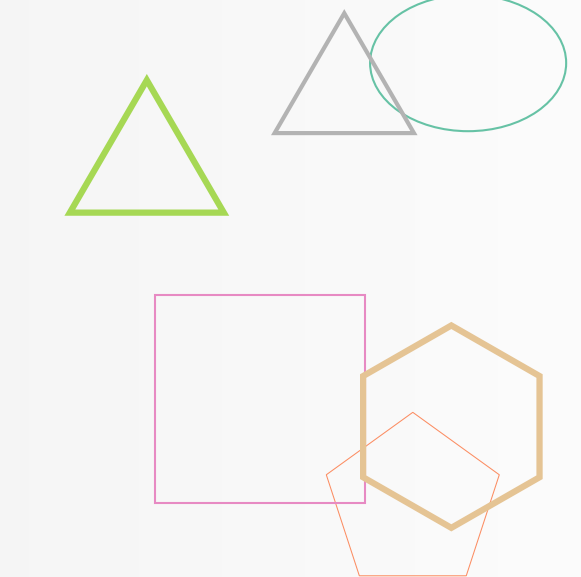[{"shape": "oval", "thickness": 1, "radius": 0.84, "center": [0.805, 0.89]}, {"shape": "pentagon", "thickness": 0.5, "radius": 0.78, "center": [0.71, 0.129]}, {"shape": "square", "thickness": 1, "radius": 0.9, "center": [0.447, 0.309]}, {"shape": "triangle", "thickness": 3, "radius": 0.76, "center": [0.253, 0.707]}, {"shape": "hexagon", "thickness": 3, "radius": 0.88, "center": [0.776, 0.26]}, {"shape": "triangle", "thickness": 2, "radius": 0.69, "center": [0.592, 0.838]}]